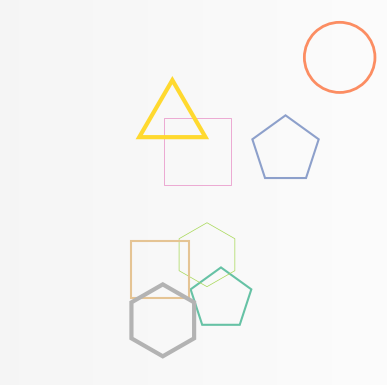[{"shape": "pentagon", "thickness": 1.5, "radius": 0.41, "center": [0.57, 0.223]}, {"shape": "circle", "thickness": 2, "radius": 0.46, "center": [0.877, 0.851]}, {"shape": "pentagon", "thickness": 1.5, "radius": 0.45, "center": [0.737, 0.61]}, {"shape": "square", "thickness": 0.5, "radius": 0.43, "center": [0.511, 0.606]}, {"shape": "hexagon", "thickness": 0.5, "radius": 0.42, "center": [0.534, 0.338]}, {"shape": "triangle", "thickness": 3, "radius": 0.49, "center": [0.445, 0.693]}, {"shape": "square", "thickness": 1.5, "radius": 0.37, "center": [0.414, 0.3]}, {"shape": "hexagon", "thickness": 3, "radius": 0.47, "center": [0.42, 0.168]}]